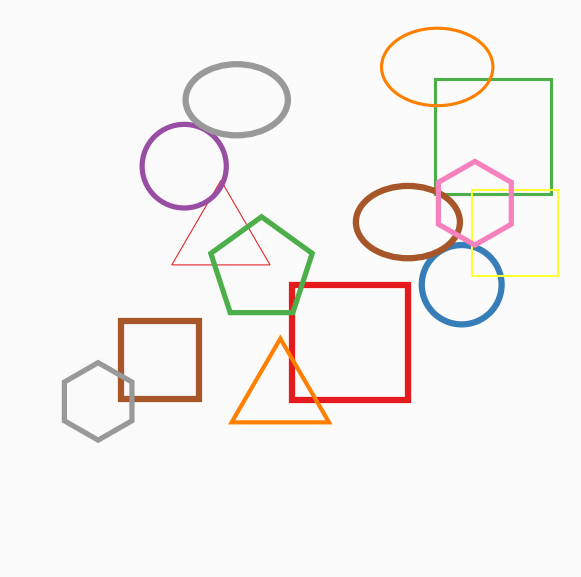[{"shape": "triangle", "thickness": 0.5, "radius": 0.49, "center": [0.38, 0.589]}, {"shape": "square", "thickness": 3, "radius": 0.5, "center": [0.602, 0.406]}, {"shape": "circle", "thickness": 3, "radius": 0.34, "center": [0.794, 0.506]}, {"shape": "square", "thickness": 1.5, "radius": 0.5, "center": [0.848, 0.763]}, {"shape": "pentagon", "thickness": 2.5, "radius": 0.46, "center": [0.45, 0.532]}, {"shape": "circle", "thickness": 2.5, "radius": 0.36, "center": [0.317, 0.711]}, {"shape": "oval", "thickness": 1.5, "radius": 0.48, "center": [0.752, 0.883]}, {"shape": "triangle", "thickness": 2, "radius": 0.48, "center": [0.482, 0.316]}, {"shape": "square", "thickness": 1, "radius": 0.37, "center": [0.886, 0.595]}, {"shape": "oval", "thickness": 3, "radius": 0.45, "center": [0.702, 0.615]}, {"shape": "square", "thickness": 3, "radius": 0.34, "center": [0.275, 0.376]}, {"shape": "hexagon", "thickness": 2.5, "radius": 0.36, "center": [0.817, 0.647]}, {"shape": "oval", "thickness": 3, "radius": 0.44, "center": [0.407, 0.826]}, {"shape": "hexagon", "thickness": 2.5, "radius": 0.34, "center": [0.169, 0.304]}]